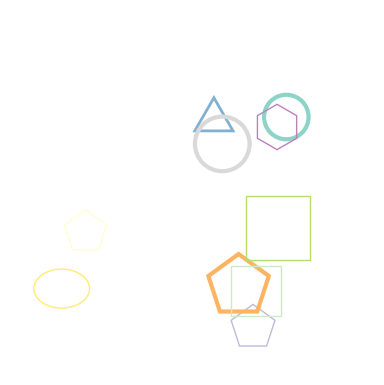[{"shape": "circle", "thickness": 3, "radius": 0.29, "center": [0.744, 0.696]}, {"shape": "pentagon", "thickness": 0.5, "radius": 0.29, "center": [0.222, 0.398]}, {"shape": "pentagon", "thickness": 1, "radius": 0.3, "center": [0.657, 0.15]}, {"shape": "triangle", "thickness": 2, "radius": 0.29, "center": [0.556, 0.689]}, {"shape": "pentagon", "thickness": 3, "radius": 0.41, "center": [0.62, 0.258]}, {"shape": "square", "thickness": 1, "radius": 0.41, "center": [0.723, 0.409]}, {"shape": "circle", "thickness": 3, "radius": 0.35, "center": [0.577, 0.626]}, {"shape": "hexagon", "thickness": 1, "radius": 0.29, "center": [0.72, 0.67]}, {"shape": "square", "thickness": 1, "radius": 0.33, "center": [0.666, 0.244]}, {"shape": "oval", "thickness": 1, "radius": 0.36, "center": [0.16, 0.25]}]